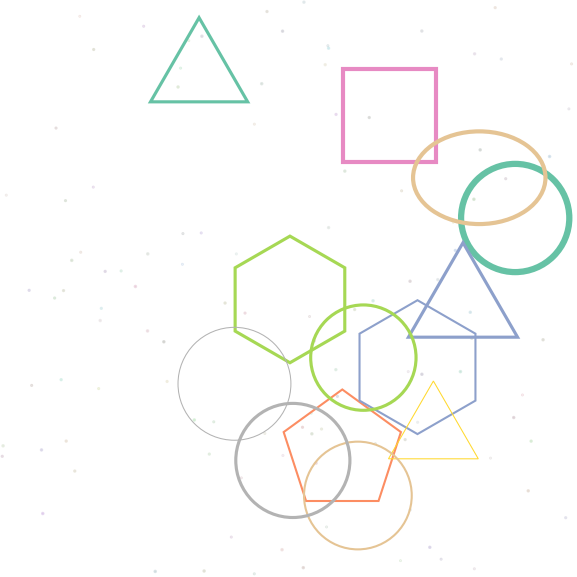[{"shape": "circle", "thickness": 3, "radius": 0.47, "center": [0.892, 0.622]}, {"shape": "triangle", "thickness": 1.5, "radius": 0.49, "center": [0.345, 0.871]}, {"shape": "pentagon", "thickness": 1, "radius": 0.53, "center": [0.593, 0.218]}, {"shape": "triangle", "thickness": 1.5, "radius": 0.55, "center": [0.802, 0.47]}, {"shape": "hexagon", "thickness": 1, "radius": 0.58, "center": [0.723, 0.363]}, {"shape": "square", "thickness": 2, "radius": 0.4, "center": [0.674, 0.799]}, {"shape": "hexagon", "thickness": 1.5, "radius": 0.55, "center": [0.502, 0.481]}, {"shape": "circle", "thickness": 1.5, "radius": 0.46, "center": [0.629, 0.38]}, {"shape": "triangle", "thickness": 0.5, "radius": 0.45, "center": [0.75, 0.25]}, {"shape": "oval", "thickness": 2, "radius": 0.57, "center": [0.83, 0.691]}, {"shape": "circle", "thickness": 1, "radius": 0.47, "center": [0.62, 0.141]}, {"shape": "circle", "thickness": 1.5, "radius": 0.49, "center": [0.507, 0.202]}, {"shape": "circle", "thickness": 0.5, "radius": 0.49, "center": [0.406, 0.335]}]